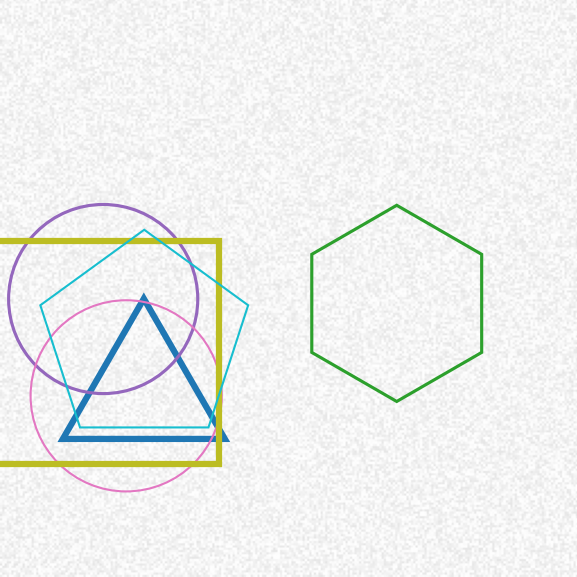[{"shape": "triangle", "thickness": 3, "radius": 0.81, "center": [0.249, 0.32]}, {"shape": "hexagon", "thickness": 1.5, "radius": 0.85, "center": [0.687, 0.474]}, {"shape": "circle", "thickness": 1.5, "radius": 0.82, "center": [0.179, 0.481]}, {"shape": "circle", "thickness": 1, "radius": 0.83, "center": [0.218, 0.314]}, {"shape": "square", "thickness": 3, "radius": 0.97, "center": [0.186, 0.389]}, {"shape": "pentagon", "thickness": 1, "radius": 0.95, "center": [0.25, 0.412]}]